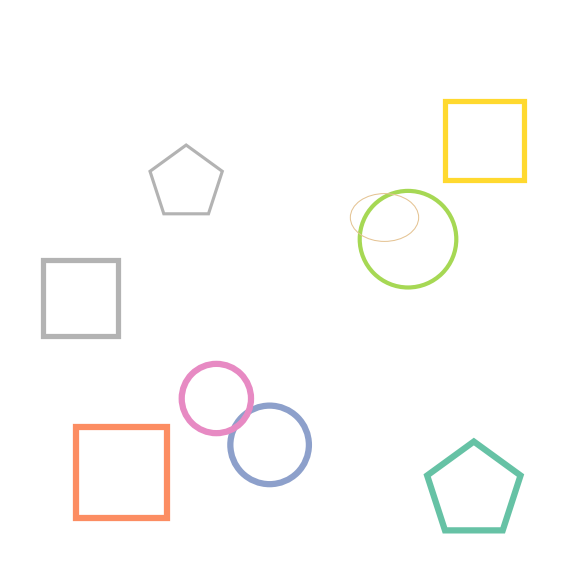[{"shape": "pentagon", "thickness": 3, "radius": 0.43, "center": [0.821, 0.15]}, {"shape": "square", "thickness": 3, "radius": 0.4, "center": [0.211, 0.181]}, {"shape": "circle", "thickness": 3, "radius": 0.34, "center": [0.467, 0.229]}, {"shape": "circle", "thickness": 3, "radius": 0.3, "center": [0.375, 0.309]}, {"shape": "circle", "thickness": 2, "radius": 0.42, "center": [0.707, 0.585]}, {"shape": "square", "thickness": 2.5, "radius": 0.34, "center": [0.839, 0.756]}, {"shape": "oval", "thickness": 0.5, "radius": 0.3, "center": [0.666, 0.623]}, {"shape": "pentagon", "thickness": 1.5, "radius": 0.33, "center": [0.322, 0.682]}, {"shape": "square", "thickness": 2.5, "radius": 0.33, "center": [0.14, 0.483]}]